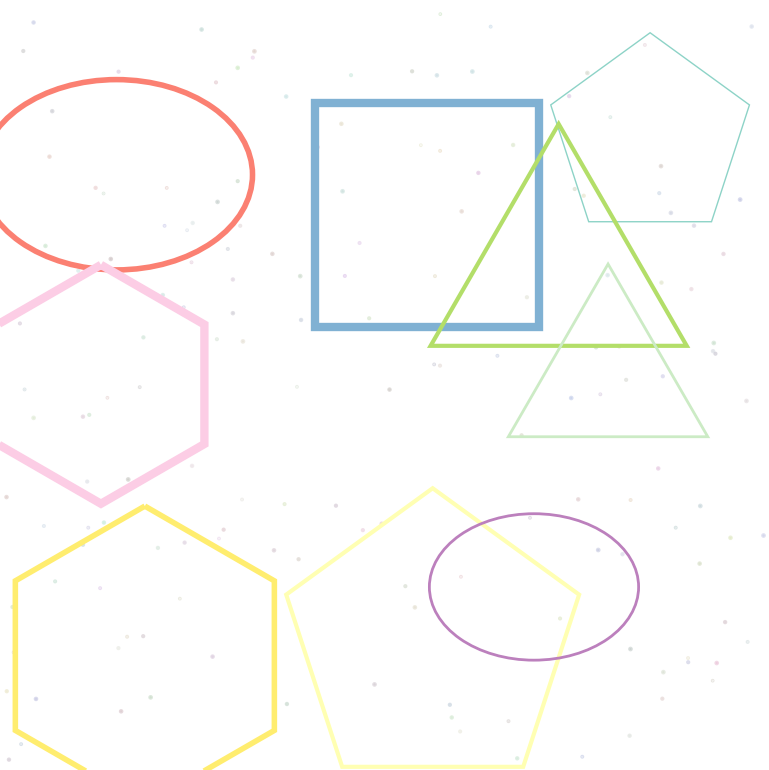[{"shape": "pentagon", "thickness": 0.5, "radius": 0.68, "center": [0.844, 0.822]}, {"shape": "pentagon", "thickness": 1.5, "radius": 1.0, "center": [0.562, 0.166]}, {"shape": "oval", "thickness": 2, "radius": 0.88, "center": [0.151, 0.773]}, {"shape": "square", "thickness": 3, "radius": 0.73, "center": [0.554, 0.721]}, {"shape": "triangle", "thickness": 1.5, "radius": 0.96, "center": [0.726, 0.647]}, {"shape": "hexagon", "thickness": 3, "radius": 0.78, "center": [0.131, 0.501]}, {"shape": "oval", "thickness": 1, "radius": 0.68, "center": [0.693, 0.238]}, {"shape": "triangle", "thickness": 1, "radius": 0.75, "center": [0.79, 0.508]}, {"shape": "hexagon", "thickness": 2, "radius": 0.97, "center": [0.188, 0.149]}]